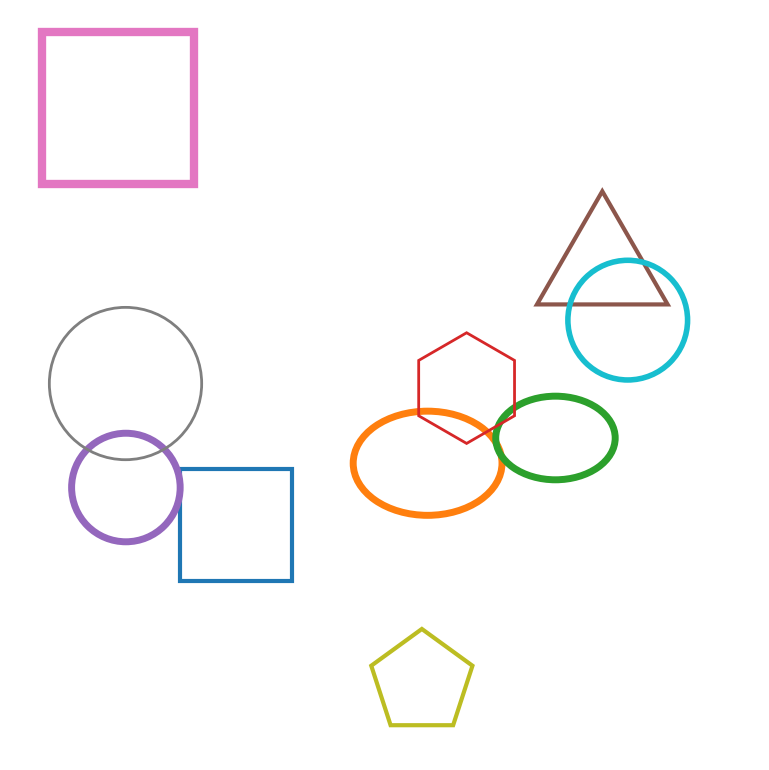[{"shape": "square", "thickness": 1.5, "radius": 0.36, "center": [0.307, 0.319]}, {"shape": "oval", "thickness": 2.5, "radius": 0.48, "center": [0.555, 0.398]}, {"shape": "oval", "thickness": 2.5, "radius": 0.39, "center": [0.721, 0.431]}, {"shape": "hexagon", "thickness": 1, "radius": 0.36, "center": [0.606, 0.496]}, {"shape": "circle", "thickness": 2.5, "radius": 0.35, "center": [0.163, 0.367]}, {"shape": "triangle", "thickness": 1.5, "radius": 0.49, "center": [0.782, 0.654]}, {"shape": "square", "thickness": 3, "radius": 0.49, "center": [0.154, 0.859]}, {"shape": "circle", "thickness": 1, "radius": 0.49, "center": [0.163, 0.502]}, {"shape": "pentagon", "thickness": 1.5, "radius": 0.35, "center": [0.548, 0.114]}, {"shape": "circle", "thickness": 2, "radius": 0.39, "center": [0.815, 0.584]}]